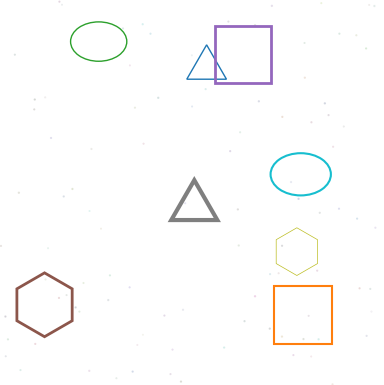[{"shape": "triangle", "thickness": 1, "radius": 0.3, "center": [0.537, 0.824]}, {"shape": "square", "thickness": 1.5, "radius": 0.38, "center": [0.787, 0.183]}, {"shape": "oval", "thickness": 1, "radius": 0.37, "center": [0.256, 0.892]}, {"shape": "square", "thickness": 2, "radius": 0.37, "center": [0.631, 0.859]}, {"shape": "hexagon", "thickness": 2, "radius": 0.41, "center": [0.116, 0.208]}, {"shape": "triangle", "thickness": 3, "radius": 0.35, "center": [0.505, 0.463]}, {"shape": "hexagon", "thickness": 0.5, "radius": 0.31, "center": [0.771, 0.346]}, {"shape": "oval", "thickness": 1.5, "radius": 0.39, "center": [0.781, 0.547]}]